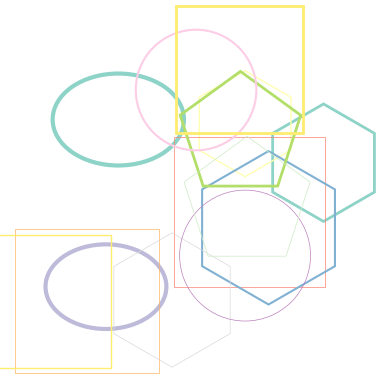[{"shape": "oval", "thickness": 3, "radius": 0.85, "center": [0.307, 0.69]}, {"shape": "hexagon", "thickness": 2, "radius": 0.76, "center": [0.84, 0.577]}, {"shape": "hexagon", "thickness": 1, "radius": 0.69, "center": [0.637, 0.679]}, {"shape": "oval", "thickness": 3, "radius": 0.78, "center": [0.275, 0.255]}, {"shape": "square", "thickness": 0.5, "radius": 0.98, "center": [0.649, 0.45]}, {"shape": "hexagon", "thickness": 1.5, "radius": 1.0, "center": [0.698, 0.408]}, {"shape": "square", "thickness": 0.5, "radius": 0.93, "center": [0.227, 0.217]}, {"shape": "pentagon", "thickness": 2, "radius": 0.82, "center": [0.624, 0.65]}, {"shape": "circle", "thickness": 1.5, "radius": 0.78, "center": [0.509, 0.766]}, {"shape": "hexagon", "thickness": 0.5, "radius": 0.87, "center": [0.447, 0.221]}, {"shape": "circle", "thickness": 0.5, "radius": 0.85, "center": [0.637, 0.336]}, {"shape": "pentagon", "thickness": 0.5, "radius": 0.86, "center": [0.642, 0.474]}, {"shape": "square", "thickness": 1, "radius": 0.86, "center": [0.117, 0.217]}, {"shape": "square", "thickness": 2, "radius": 0.82, "center": [0.623, 0.819]}]